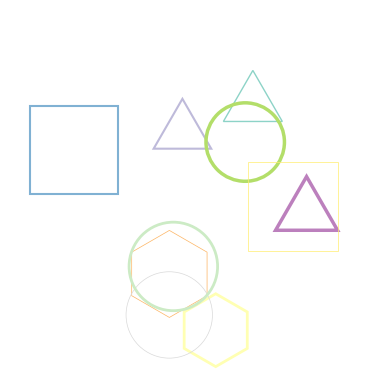[{"shape": "triangle", "thickness": 1, "radius": 0.44, "center": [0.657, 0.729]}, {"shape": "hexagon", "thickness": 2, "radius": 0.47, "center": [0.56, 0.142]}, {"shape": "triangle", "thickness": 1.5, "radius": 0.43, "center": [0.474, 0.657]}, {"shape": "square", "thickness": 1.5, "radius": 0.57, "center": [0.192, 0.611]}, {"shape": "hexagon", "thickness": 0.5, "radius": 0.57, "center": [0.44, 0.288]}, {"shape": "circle", "thickness": 2.5, "radius": 0.51, "center": [0.637, 0.631]}, {"shape": "circle", "thickness": 0.5, "radius": 0.56, "center": [0.44, 0.182]}, {"shape": "triangle", "thickness": 2.5, "radius": 0.46, "center": [0.796, 0.448]}, {"shape": "circle", "thickness": 2, "radius": 0.57, "center": [0.45, 0.308]}, {"shape": "square", "thickness": 0.5, "radius": 0.58, "center": [0.761, 0.464]}]